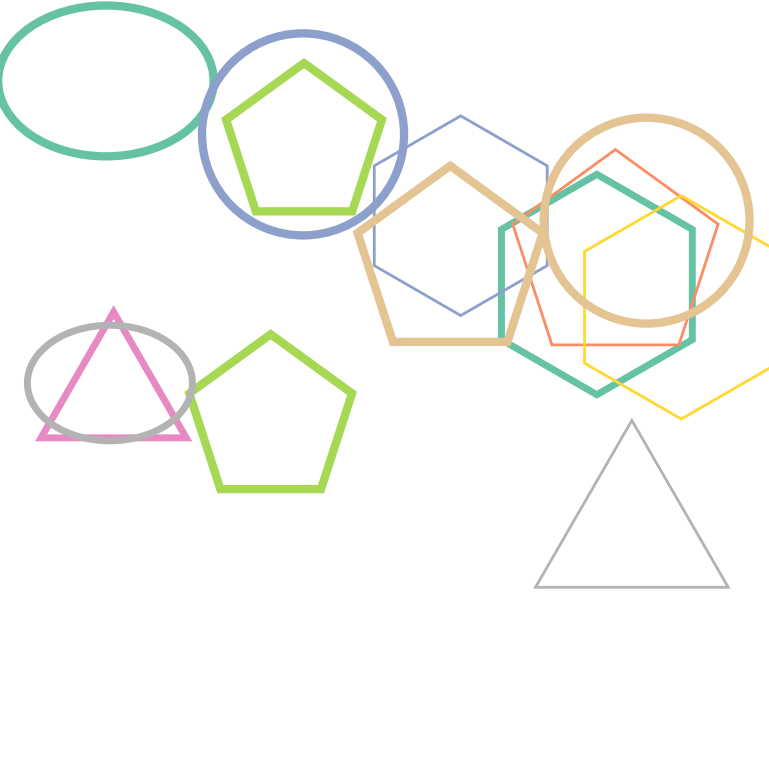[{"shape": "hexagon", "thickness": 2.5, "radius": 0.72, "center": [0.775, 0.63]}, {"shape": "oval", "thickness": 3, "radius": 0.7, "center": [0.138, 0.895]}, {"shape": "pentagon", "thickness": 1, "radius": 0.7, "center": [0.799, 0.666]}, {"shape": "hexagon", "thickness": 1, "radius": 0.65, "center": [0.598, 0.72]}, {"shape": "circle", "thickness": 3, "radius": 0.66, "center": [0.394, 0.825]}, {"shape": "triangle", "thickness": 2.5, "radius": 0.54, "center": [0.148, 0.486]}, {"shape": "pentagon", "thickness": 3, "radius": 0.56, "center": [0.352, 0.455]}, {"shape": "pentagon", "thickness": 3, "radius": 0.53, "center": [0.395, 0.812]}, {"shape": "hexagon", "thickness": 1, "radius": 0.73, "center": [0.885, 0.601]}, {"shape": "pentagon", "thickness": 3, "radius": 0.63, "center": [0.585, 0.658]}, {"shape": "circle", "thickness": 3, "radius": 0.67, "center": [0.84, 0.713]}, {"shape": "triangle", "thickness": 1, "radius": 0.72, "center": [0.821, 0.31]}, {"shape": "oval", "thickness": 2.5, "radius": 0.54, "center": [0.143, 0.503]}]